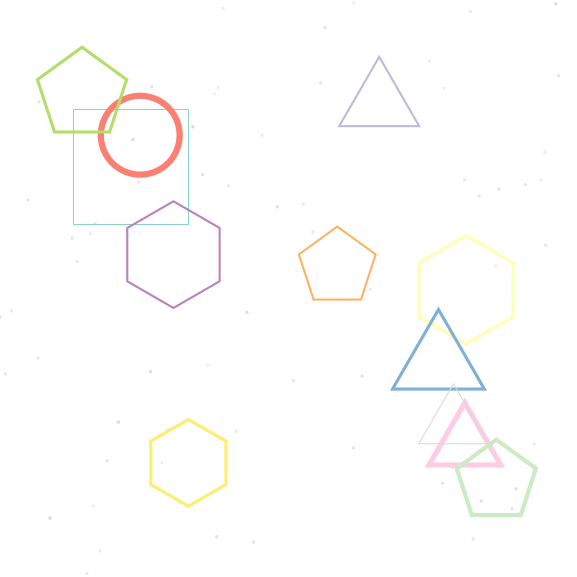[{"shape": "square", "thickness": 0.5, "radius": 0.5, "center": [0.226, 0.711]}, {"shape": "hexagon", "thickness": 1.5, "radius": 0.47, "center": [0.807, 0.497]}, {"shape": "triangle", "thickness": 1, "radius": 0.4, "center": [0.657, 0.821]}, {"shape": "circle", "thickness": 3, "radius": 0.34, "center": [0.243, 0.765]}, {"shape": "triangle", "thickness": 1.5, "radius": 0.46, "center": [0.759, 0.371]}, {"shape": "pentagon", "thickness": 1, "radius": 0.35, "center": [0.584, 0.537]}, {"shape": "pentagon", "thickness": 1.5, "radius": 0.41, "center": [0.142, 0.836]}, {"shape": "triangle", "thickness": 2.5, "radius": 0.36, "center": [0.805, 0.23]}, {"shape": "triangle", "thickness": 0.5, "radius": 0.35, "center": [0.785, 0.265]}, {"shape": "hexagon", "thickness": 1, "radius": 0.46, "center": [0.3, 0.558]}, {"shape": "pentagon", "thickness": 2, "radius": 0.36, "center": [0.859, 0.166]}, {"shape": "hexagon", "thickness": 1.5, "radius": 0.38, "center": [0.326, 0.198]}]